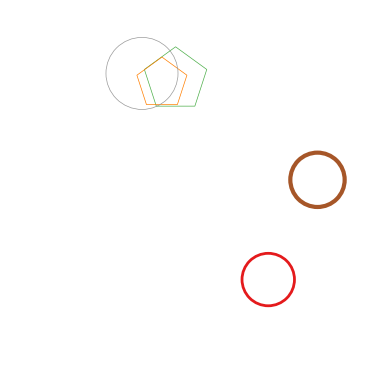[{"shape": "circle", "thickness": 2, "radius": 0.34, "center": [0.697, 0.274]}, {"shape": "pentagon", "thickness": 0.5, "radius": 0.43, "center": [0.456, 0.793]}, {"shape": "pentagon", "thickness": 0.5, "radius": 0.34, "center": [0.421, 0.784]}, {"shape": "circle", "thickness": 3, "radius": 0.35, "center": [0.825, 0.533]}, {"shape": "circle", "thickness": 0.5, "radius": 0.47, "center": [0.369, 0.809]}]